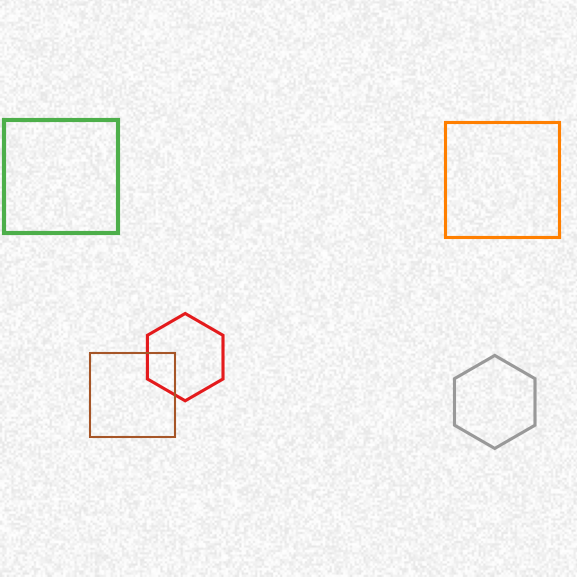[{"shape": "hexagon", "thickness": 1.5, "radius": 0.38, "center": [0.321, 0.381]}, {"shape": "square", "thickness": 2, "radius": 0.49, "center": [0.106, 0.693]}, {"shape": "square", "thickness": 1.5, "radius": 0.49, "center": [0.87, 0.688]}, {"shape": "square", "thickness": 1, "radius": 0.37, "center": [0.229, 0.315]}, {"shape": "hexagon", "thickness": 1.5, "radius": 0.4, "center": [0.857, 0.303]}]